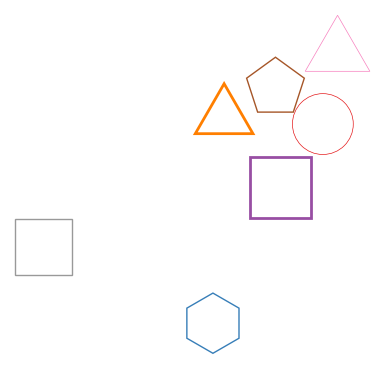[{"shape": "circle", "thickness": 0.5, "radius": 0.4, "center": [0.839, 0.678]}, {"shape": "hexagon", "thickness": 1, "radius": 0.39, "center": [0.553, 0.161]}, {"shape": "square", "thickness": 2, "radius": 0.4, "center": [0.728, 0.513]}, {"shape": "triangle", "thickness": 2, "radius": 0.43, "center": [0.582, 0.696]}, {"shape": "pentagon", "thickness": 1, "radius": 0.39, "center": [0.715, 0.773]}, {"shape": "triangle", "thickness": 0.5, "radius": 0.49, "center": [0.877, 0.863]}, {"shape": "square", "thickness": 1, "radius": 0.37, "center": [0.113, 0.358]}]